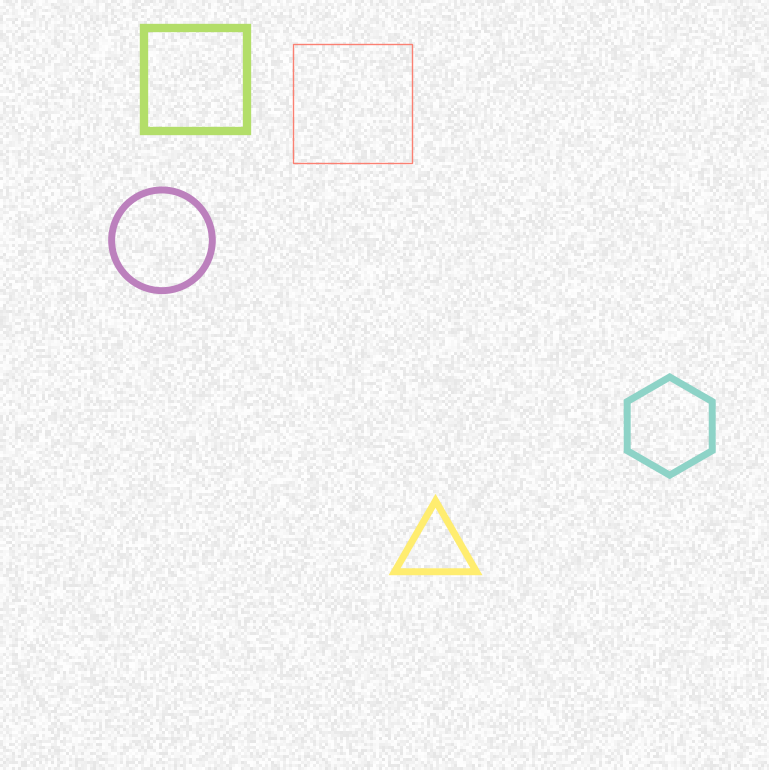[{"shape": "hexagon", "thickness": 2.5, "radius": 0.32, "center": [0.87, 0.447]}, {"shape": "square", "thickness": 0.5, "radius": 0.39, "center": [0.458, 0.865]}, {"shape": "square", "thickness": 3, "radius": 0.33, "center": [0.254, 0.897]}, {"shape": "circle", "thickness": 2.5, "radius": 0.33, "center": [0.21, 0.688]}, {"shape": "triangle", "thickness": 2.5, "radius": 0.31, "center": [0.566, 0.288]}]